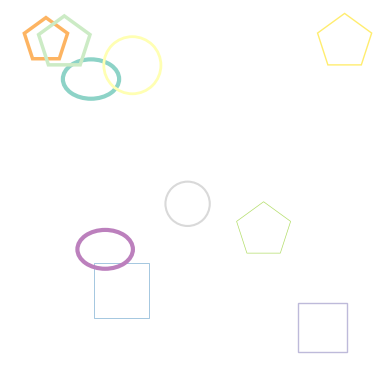[{"shape": "oval", "thickness": 3, "radius": 0.37, "center": [0.236, 0.795]}, {"shape": "circle", "thickness": 2, "radius": 0.37, "center": [0.344, 0.831]}, {"shape": "square", "thickness": 1, "radius": 0.32, "center": [0.838, 0.15]}, {"shape": "square", "thickness": 0.5, "radius": 0.36, "center": [0.316, 0.244]}, {"shape": "pentagon", "thickness": 2.5, "radius": 0.3, "center": [0.119, 0.895]}, {"shape": "pentagon", "thickness": 0.5, "radius": 0.37, "center": [0.685, 0.402]}, {"shape": "circle", "thickness": 1.5, "radius": 0.29, "center": [0.487, 0.471]}, {"shape": "oval", "thickness": 3, "radius": 0.36, "center": [0.273, 0.352]}, {"shape": "pentagon", "thickness": 2.5, "radius": 0.35, "center": [0.167, 0.888]}, {"shape": "pentagon", "thickness": 1, "radius": 0.37, "center": [0.895, 0.891]}]